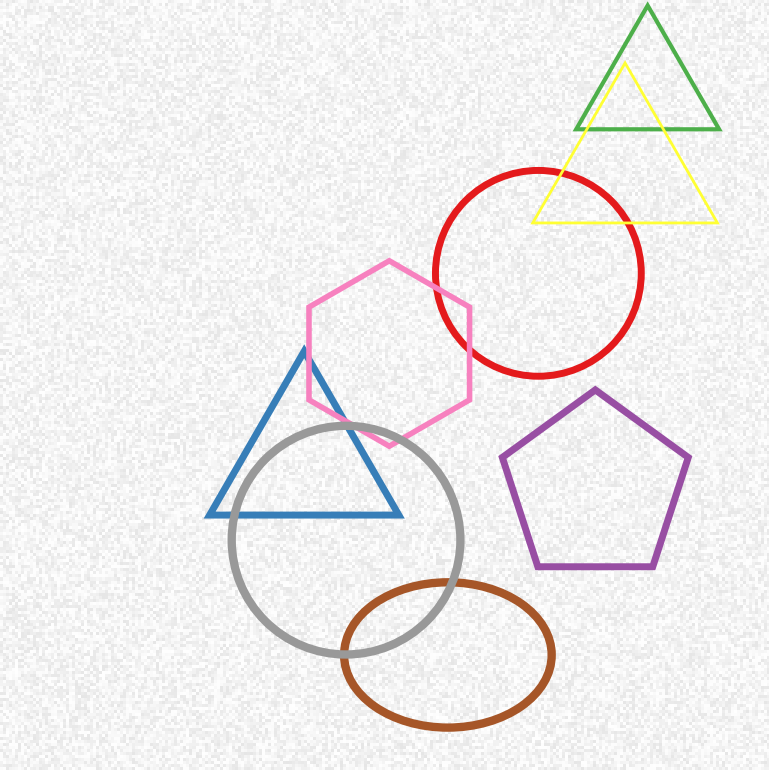[{"shape": "circle", "thickness": 2.5, "radius": 0.67, "center": [0.699, 0.645]}, {"shape": "triangle", "thickness": 2.5, "radius": 0.71, "center": [0.395, 0.402]}, {"shape": "triangle", "thickness": 1.5, "radius": 0.54, "center": [0.841, 0.886]}, {"shape": "pentagon", "thickness": 2.5, "radius": 0.63, "center": [0.773, 0.367]}, {"shape": "triangle", "thickness": 1, "radius": 0.69, "center": [0.812, 0.78]}, {"shape": "oval", "thickness": 3, "radius": 0.67, "center": [0.582, 0.149]}, {"shape": "hexagon", "thickness": 2, "radius": 0.6, "center": [0.506, 0.541]}, {"shape": "circle", "thickness": 3, "radius": 0.74, "center": [0.449, 0.299]}]